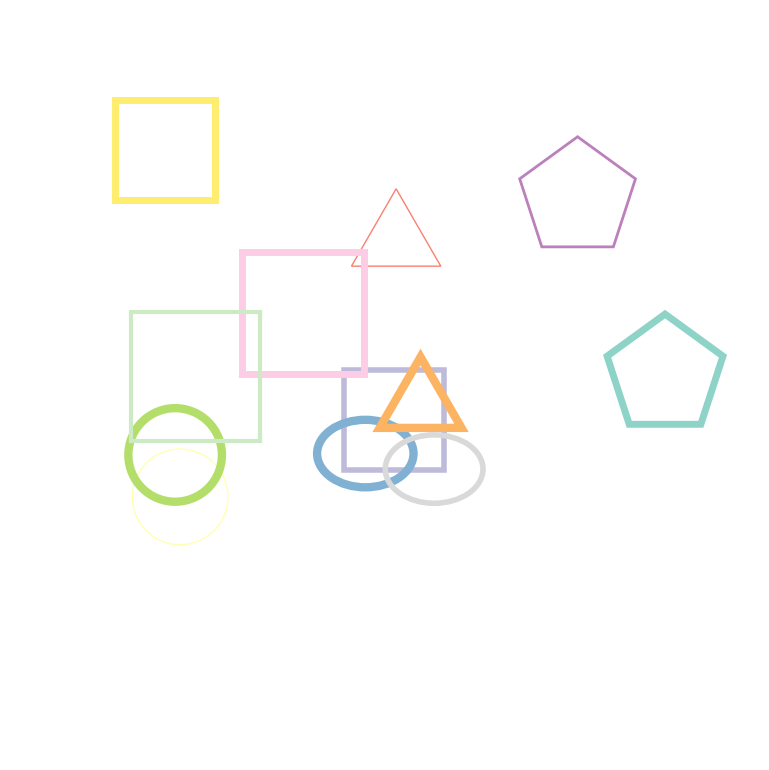[{"shape": "pentagon", "thickness": 2.5, "radius": 0.4, "center": [0.864, 0.513]}, {"shape": "circle", "thickness": 0.5, "radius": 0.31, "center": [0.234, 0.355]}, {"shape": "square", "thickness": 2, "radius": 0.32, "center": [0.512, 0.454]}, {"shape": "triangle", "thickness": 0.5, "radius": 0.33, "center": [0.514, 0.688]}, {"shape": "oval", "thickness": 3, "radius": 0.31, "center": [0.474, 0.411]}, {"shape": "triangle", "thickness": 3, "radius": 0.31, "center": [0.546, 0.475]}, {"shape": "circle", "thickness": 3, "radius": 0.3, "center": [0.227, 0.409]}, {"shape": "square", "thickness": 2.5, "radius": 0.4, "center": [0.394, 0.594]}, {"shape": "oval", "thickness": 2, "radius": 0.32, "center": [0.564, 0.391]}, {"shape": "pentagon", "thickness": 1, "radius": 0.4, "center": [0.75, 0.743]}, {"shape": "square", "thickness": 1.5, "radius": 0.42, "center": [0.254, 0.511]}, {"shape": "square", "thickness": 2.5, "radius": 0.32, "center": [0.215, 0.806]}]